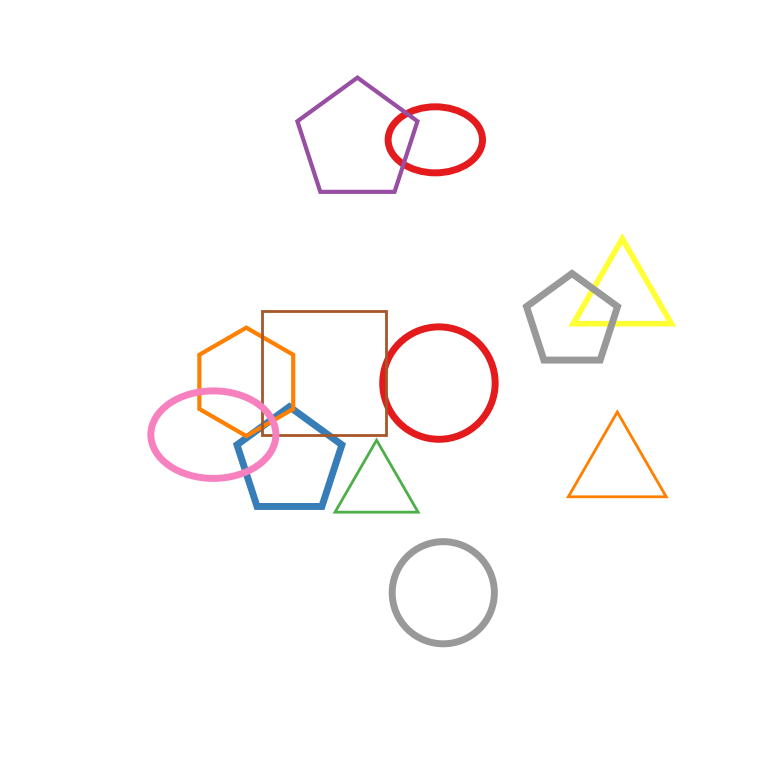[{"shape": "circle", "thickness": 2.5, "radius": 0.37, "center": [0.57, 0.502]}, {"shape": "oval", "thickness": 2.5, "radius": 0.31, "center": [0.565, 0.818]}, {"shape": "pentagon", "thickness": 2.5, "radius": 0.36, "center": [0.376, 0.4]}, {"shape": "triangle", "thickness": 1, "radius": 0.31, "center": [0.489, 0.366]}, {"shape": "pentagon", "thickness": 1.5, "radius": 0.41, "center": [0.464, 0.817]}, {"shape": "hexagon", "thickness": 1.5, "radius": 0.35, "center": [0.32, 0.504]}, {"shape": "triangle", "thickness": 1, "radius": 0.37, "center": [0.802, 0.392]}, {"shape": "triangle", "thickness": 2, "radius": 0.37, "center": [0.808, 0.616]}, {"shape": "square", "thickness": 1, "radius": 0.4, "center": [0.421, 0.516]}, {"shape": "oval", "thickness": 2.5, "radius": 0.41, "center": [0.277, 0.436]}, {"shape": "pentagon", "thickness": 2.5, "radius": 0.31, "center": [0.743, 0.583]}, {"shape": "circle", "thickness": 2.5, "radius": 0.33, "center": [0.576, 0.23]}]